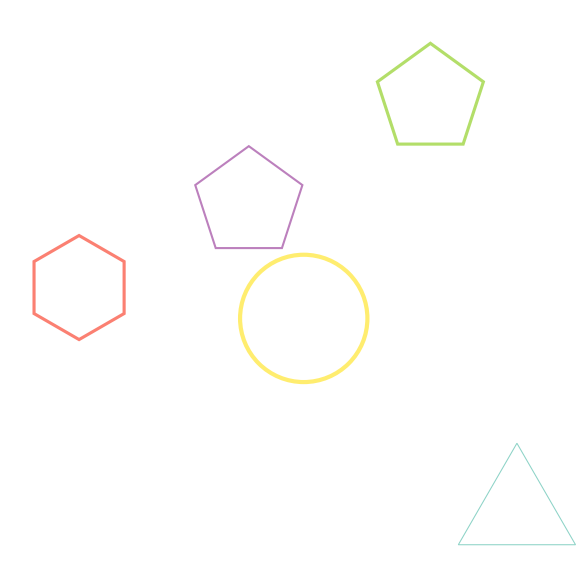[{"shape": "triangle", "thickness": 0.5, "radius": 0.59, "center": [0.895, 0.114]}, {"shape": "hexagon", "thickness": 1.5, "radius": 0.45, "center": [0.137, 0.501]}, {"shape": "pentagon", "thickness": 1.5, "radius": 0.48, "center": [0.745, 0.828]}, {"shape": "pentagon", "thickness": 1, "radius": 0.49, "center": [0.431, 0.648]}, {"shape": "circle", "thickness": 2, "radius": 0.55, "center": [0.526, 0.448]}]